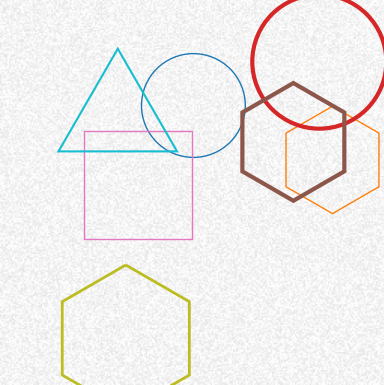[{"shape": "circle", "thickness": 1, "radius": 0.67, "center": [0.502, 0.726]}, {"shape": "hexagon", "thickness": 1, "radius": 0.7, "center": [0.864, 0.585]}, {"shape": "circle", "thickness": 3, "radius": 0.87, "center": [0.829, 0.84]}, {"shape": "hexagon", "thickness": 3, "radius": 0.76, "center": [0.762, 0.631]}, {"shape": "square", "thickness": 1, "radius": 0.7, "center": [0.358, 0.519]}, {"shape": "hexagon", "thickness": 2, "radius": 0.95, "center": [0.327, 0.121]}, {"shape": "triangle", "thickness": 1.5, "radius": 0.89, "center": [0.306, 0.696]}]